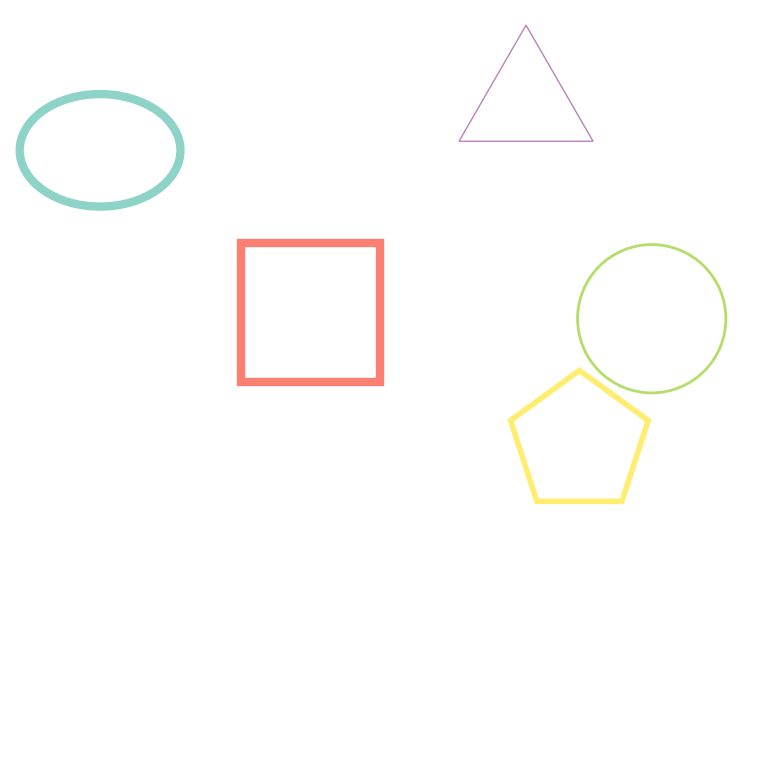[{"shape": "oval", "thickness": 3, "radius": 0.52, "center": [0.13, 0.805]}, {"shape": "square", "thickness": 3, "radius": 0.45, "center": [0.403, 0.594]}, {"shape": "circle", "thickness": 1, "radius": 0.48, "center": [0.846, 0.586]}, {"shape": "triangle", "thickness": 0.5, "radius": 0.5, "center": [0.683, 0.867]}, {"shape": "pentagon", "thickness": 2, "radius": 0.47, "center": [0.752, 0.425]}]